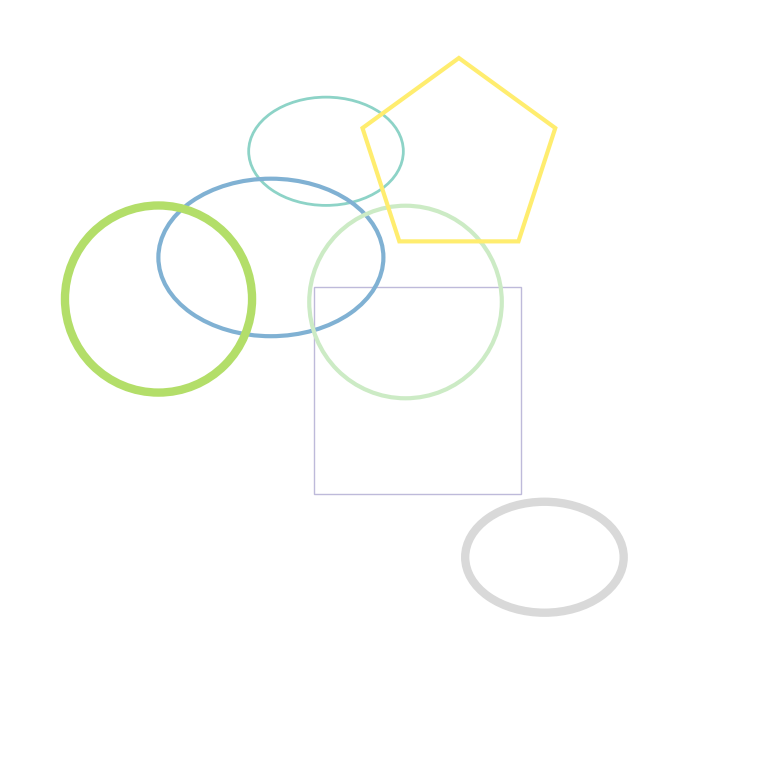[{"shape": "oval", "thickness": 1, "radius": 0.5, "center": [0.423, 0.804]}, {"shape": "square", "thickness": 0.5, "radius": 0.67, "center": [0.542, 0.493]}, {"shape": "oval", "thickness": 1.5, "radius": 0.73, "center": [0.352, 0.666]}, {"shape": "circle", "thickness": 3, "radius": 0.61, "center": [0.206, 0.612]}, {"shape": "oval", "thickness": 3, "radius": 0.51, "center": [0.707, 0.276]}, {"shape": "circle", "thickness": 1.5, "radius": 0.63, "center": [0.527, 0.608]}, {"shape": "pentagon", "thickness": 1.5, "radius": 0.66, "center": [0.596, 0.793]}]